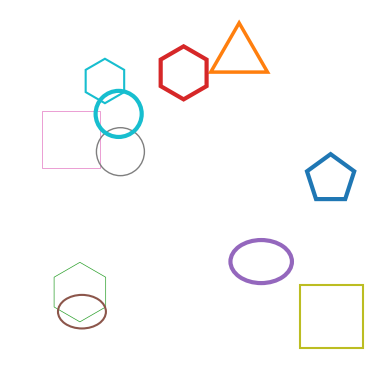[{"shape": "pentagon", "thickness": 3, "radius": 0.32, "center": [0.859, 0.535]}, {"shape": "triangle", "thickness": 2.5, "radius": 0.43, "center": [0.621, 0.855]}, {"shape": "hexagon", "thickness": 0.5, "radius": 0.39, "center": [0.208, 0.241]}, {"shape": "hexagon", "thickness": 3, "radius": 0.34, "center": [0.477, 0.811]}, {"shape": "oval", "thickness": 3, "radius": 0.4, "center": [0.678, 0.321]}, {"shape": "oval", "thickness": 1.5, "radius": 0.31, "center": [0.213, 0.19]}, {"shape": "square", "thickness": 0.5, "radius": 0.37, "center": [0.185, 0.638]}, {"shape": "circle", "thickness": 1, "radius": 0.31, "center": [0.313, 0.606]}, {"shape": "square", "thickness": 1.5, "radius": 0.41, "center": [0.861, 0.178]}, {"shape": "hexagon", "thickness": 1.5, "radius": 0.29, "center": [0.273, 0.79]}, {"shape": "circle", "thickness": 3, "radius": 0.3, "center": [0.308, 0.704]}]